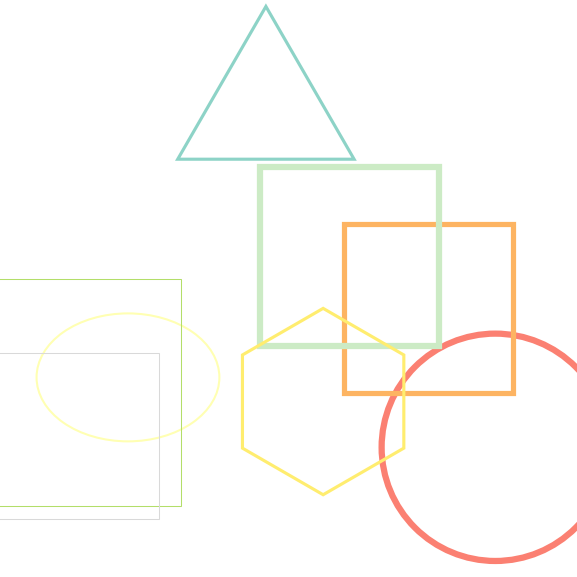[{"shape": "triangle", "thickness": 1.5, "radius": 0.88, "center": [0.46, 0.812]}, {"shape": "oval", "thickness": 1, "radius": 0.79, "center": [0.222, 0.346]}, {"shape": "circle", "thickness": 3, "radius": 0.98, "center": [0.858, 0.225]}, {"shape": "square", "thickness": 2.5, "radius": 0.73, "center": [0.741, 0.465]}, {"shape": "square", "thickness": 0.5, "radius": 0.98, "center": [0.117, 0.32]}, {"shape": "square", "thickness": 0.5, "radius": 0.72, "center": [0.132, 0.244]}, {"shape": "square", "thickness": 3, "radius": 0.78, "center": [0.605, 0.555]}, {"shape": "hexagon", "thickness": 1.5, "radius": 0.81, "center": [0.56, 0.304]}]